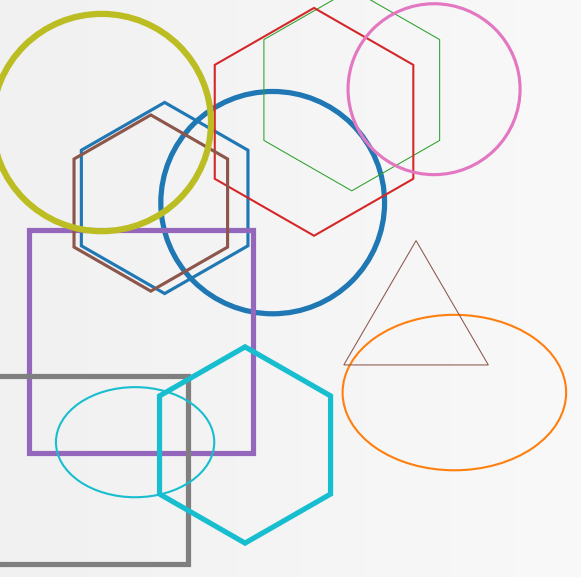[{"shape": "circle", "thickness": 2.5, "radius": 0.96, "center": [0.469, 0.648]}, {"shape": "hexagon", "thickness": 1.5, "radius": 0.83, "center": [0.283, 0.656]}, {"shape": "oval", "thickness": 1, "radius": 0.96, "center": [0.782, 0.319]}, {"shape": "hexagon", "thickness": 0.5, "radius": 0.87, "center": [0.605, 0.843]}, {"shape": "hexagon", "thickness": 1, "radius": 0.99, "center": [0.54, 0.788]}, {"shape": "square", "thickness": 2.5, "radius": 0.97, "center": [0.243, 0.408]}, {"shape": "hexagon", "thickness": 1.5, "radius": 0.76, "center": [0.259, 0.648]}, {"shape": "triangle", "thickness": 0.5, "radius": 0.72, "center": [0.716, 0.439]}, {"shape": "circle", "thickness": 1.5, "radius": 0.74, "center": [0.747, 0.845]}, {"shape": "square", "thickness": 2.5, "radius": 0.82, "center": [0.16, 0.185]}, {"shape": "circle", "thickness": 3, "radius": 0.94, "center": [0.175, 0.787]}, {"shape": "oval", "thickness": 1, "radius": 0.68, "center": [0.232, 0.233]}, {"shape": "hexagon", "thickness": 2.5, "radius": 0.85, "center": [0.422, 0.229]}]